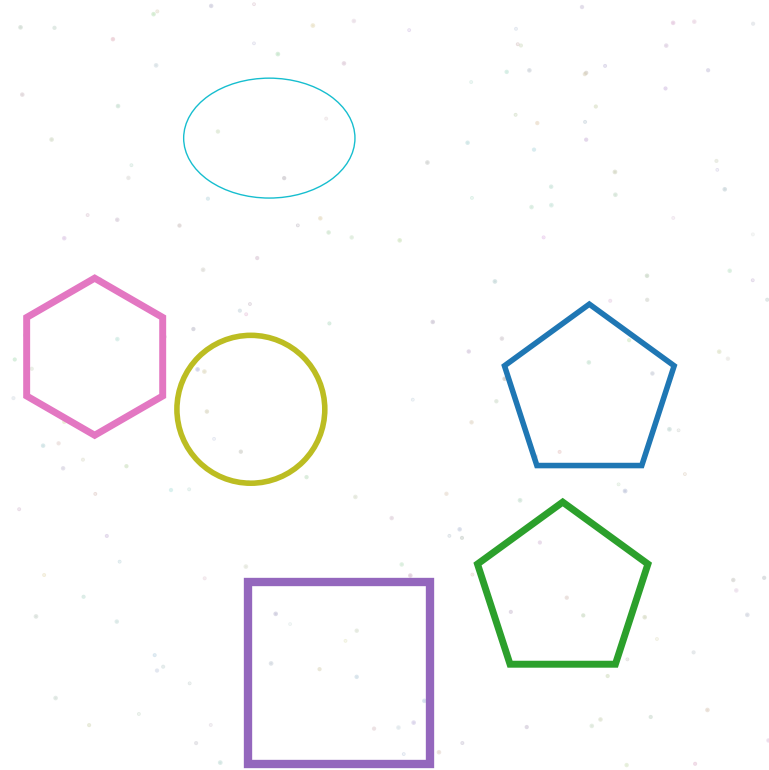[{"shape": "pentagon", "thickness": 2, "radius": 0.58, "center": [0.765, 0.489]}, {"shape": "pentagon", "thickness": 2.5, "radius": 0.58, "center": [0.731, 0.232]}, {"shape": "square", "thickness": 3, "radius": 0.59, "center": [0.44, 0.126]}, {"shape": "hexagon", "thickness": 2.5, "radius": 0.51, "center": [0.123, 0.537]}, {"shape": "circle", "thickness": 2, "radius": 0.48, "center": [0.326, 0.468]}, {"shape": "oval", "thickness": 0.5, "radius": 0.56, "center": [0.35, 0.821]}]